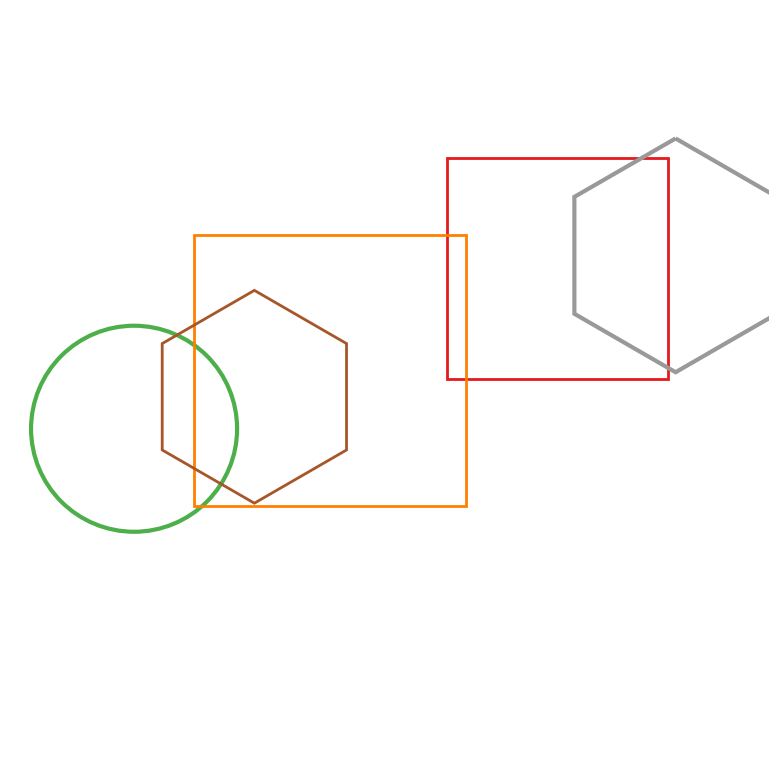[{"shape": "square", "thickness": 1, "radius": 0.72, "center": [0.724, 0.651]}, {"shape": "circle", "thickness": 1.5, "radius": 0.67, "center": [0.174, 0.443]}, {"shape": "square", "thickness": 1, "radius": 0.88, "center": [0.428, 0.519]}, {"shape": "hexagon", "thickness": 1, "radius": 0.69, "center": [0.33, 0.485]}, {"shape": "hexagon", "thickness": 1.5, "radius": 0.76, "center": [0.877, 0.668]}]